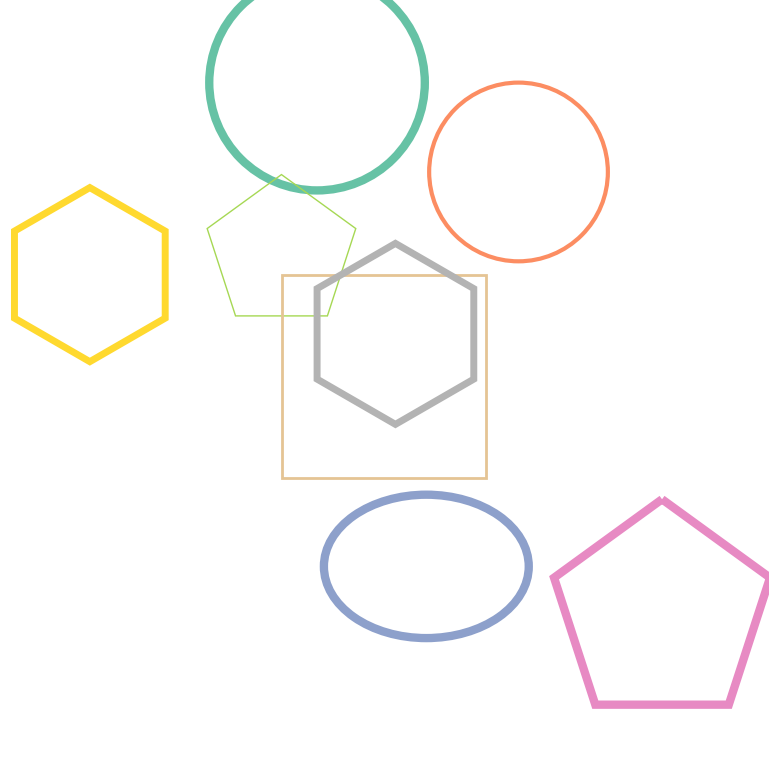[{"shape": "circle", "thickness": 3, "radius": 0.7, "center": [0.412, 0.893]}, {"shape": "circle", "thickness": 1.5, "radius": 0.58, "center": [0.673, 0.777]}, {"shape": "oval", "thickness": 3, "radius": 0.67, "center": [0.554, 0.264]}, {"shape": "pentagon", "thickness": 3, "radius": 0.74, "center": [0.86, 0.204]}, {"shape": "pentagon", "thickness": 0.5, "radius": 0.51, "center": [0.366, 0.672]}, {"shape": "hexagon", "thickness": 2.5, "radius": 0.57, "center": [0.117, 0.643]}, {"shape": "square", "thickness": 1, "radius": 0.66, "center": [0.499, 0.511]}, {"shape": "hexagon", "thickness": 2.5, "radius": 0.59, "center": [0.514, 0.566]}]